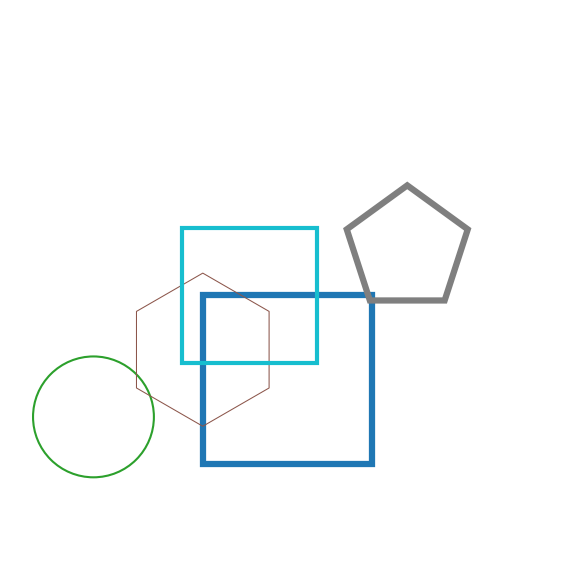[{"shape": "square", "thickness": 3, "radius": 0.73, "center": [0.498, 0.342]}, {"shape": "circle", "thickness": 1, "radius": 0.52, "center": [0.162, 0.277]}, {"shape": "hexagon", "thickness": 0.5, "radius": 0.66, "center": [0.351, 0.394]}, {"shape": "pentagon", "thickness": 3, "radius": 0.55, "center": [0.705, 0.568]}, {"shape": "square", "thickness": 2, "radius": 0.58, "center": [0.432, 0.487]}]